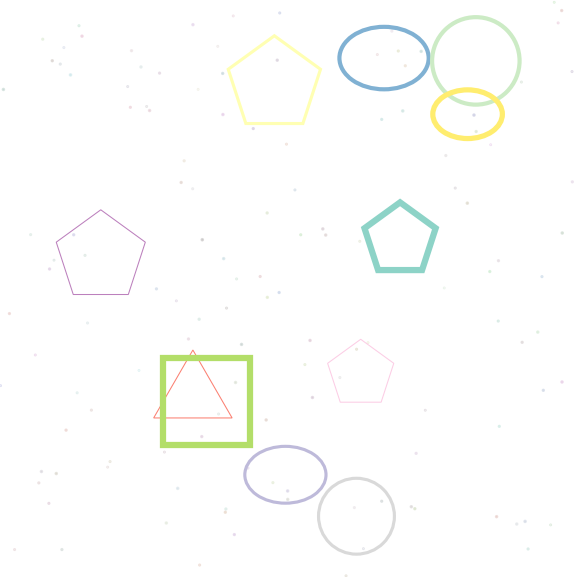[{"shape": "pentagon", "thickness": 3, "radius": 0.32, "center": [0.693, 0.584]}, {"shape": "pentagon", "thickness": 1.5, "radius": 0.42, "center": [0.475, 0.853]}, {"shape": "oval", "thickness": 1.5, "radius": 0.35, "center": [0.494, 0.177]}, {"shape": "triangle", "thickness": 0.5, "radius": 0.39, "center": [0.334, 0.315]}, {"shape": "oval", "thickness": 2, "radius": 0.39, "center": [0.665, 0.899]}, {"shape": "square", "thickness": 3, "radius": 0.38, "center": [0.358, 0.304]}, {"shape": "pentagon", "thickness": 0.5, "radius": 0.3, "center": [0.625, 0.351]}, {"shape": "circle", "thickness": 1.5, "radius": 0.33, "center": [0.617, 0.105]}, {"shape": "pentagon", "thickness": 0.5, "radius": 0.41, "center": [0.175, 0.555]}, {"shape": "circle", "thickness": 2, "radius": 0.38, "center": [0.824, 0.894]}, {"shape": "oval", "thickness": 2.5, "radius": 0.3, "center": [0.81, 0.801]}]